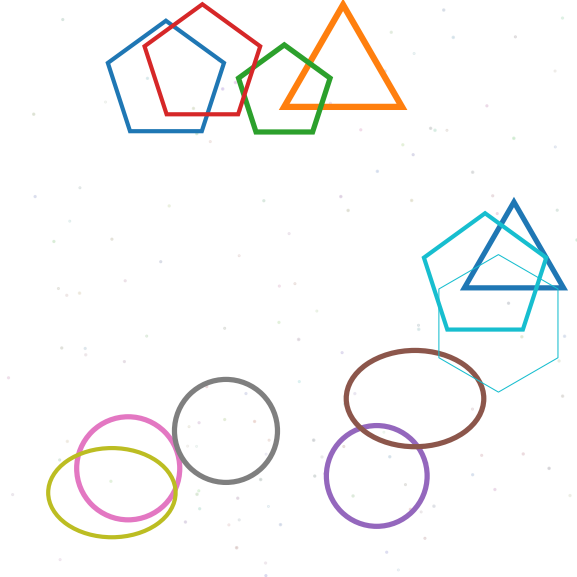[{"shape": "pentagon", "thickness": 2, "radius": 0.53, "center": [0.287, 0.857]}, {"shape": "triangle", "thickness": 2.5, "radius": 0.5, "center": [0.89, 0.55]}, {"shape": "triangle", "thickness": 3, "radius": 0.59, "center": [0.594, 0.873]}, {"shape": "pentagon", "thickness": 2.5, "radius": 0.42, "center": [0.492, 0.838]}, {"shape": "pentagon", "thickness": 2, "radius": 0.53, "center": [0.35, 0.886]}, {"shape": "circle", "thickness": 2.5, "radius": 0.44, "center": [0.652, 0.175]}, {"shape": "oval", "thickness": 2.5, "radius": 0.6, "center": [0.719, 0.309]}, {"shape": "circle", "thickness": 2.5, "radius": 0.45, "center": [0.222, 0.188]}, {"shape": "circle", "thickness": 2.5, "radius": 0.45, "center": [0.391, 0.253]}, {"shape": "oval", "thickness": 2, "radius": 0.55, "center": [0.194, 0.146]}, {"shape": "pentagon", "thickness": 2, "radius": 0.56, "center": [0.84, 0.519]}, {"shape": "hexagon", "thickness": 0.5, "radius": 0.6, "center": [0.863, 0.439]}]